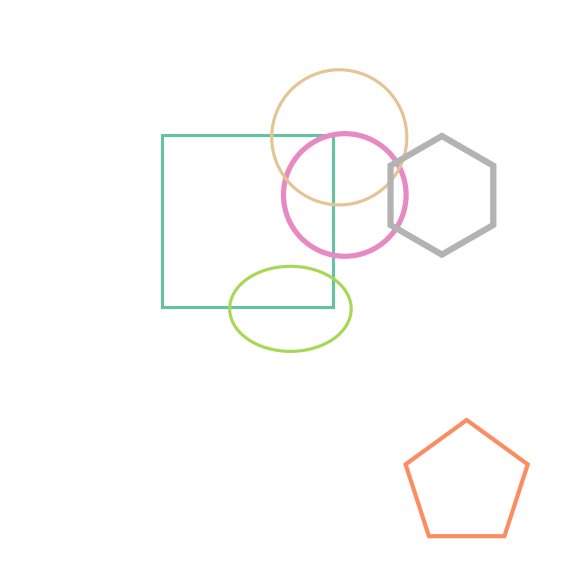[{"shape": "square", "thickness": 1.5, "radius": 0.74, "center": [0.428, 0.616]}, {"shape": "pentagon", "thickness": 2, "radius": 0.56, "center": [0.808, 0.161]}, {"shape": "circle", "thickness": 2.5, "radius": 0.53, "center": [0.597, 0.662]}, {"shape": "oval", "thickness": 1.5, "radius": 0.53, "center": [0.503, 0.464]}, {"shape": "circle", "thickness": 1.5, "radius": 0.59, "center": [0.587, 0.761]}, {"shape": "hexagon", "thickness": 3, "radius": 0.51, "center": [0.765, 0.661]}]